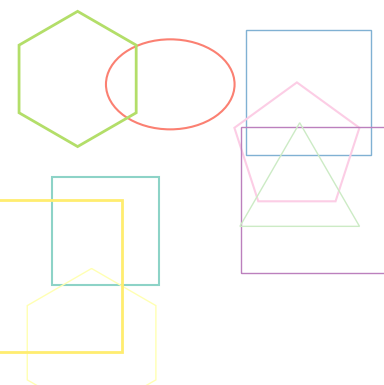[{"shape": "square", "thickness": 1.5, "radius": 0.7, "center": [0.274, 0.4]}, {"shape": "hexagon", "thickness": 1, "radius": 0.96, "center": [0.238, 0.11]}, {"shape": "oval", "thickness": 1.5, "radius": 0.84, "center": [0.442, 0.781]}, {"shape": "square", "thickness": 1, "radius": 0.81, "center": [0.801, 0.759]}, {"shape": "hexagon", "thickness": 2, "radius": 0.88, "center": [0.202, 0.795]}, {"shape": "pentagon", "thickness": 1.5, "radius": 0.85, "center": [0.771, 0.615]}, {"shape": "square", "thickness": 1, "radius": 0.95, "center": [0.815, 0.481]}, {"shape": "triangle", "thickness": 1, "radius": 0.9, "center": [0.778, 0.502]}, {"shape": "square", "thickness": 2, "radius": 0.99, "center": [0.12, 0.283]}]